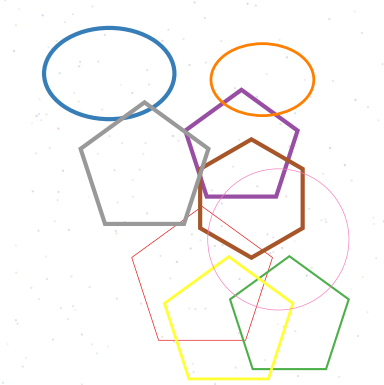[{"shape": "pentagon", "thickness": 0.5, "radius": 0.96, "center": [0.525, 0.272]}, {"shape": "oval", "thickness": 3, "radius": 0.85, "center": [0.284, 0.809]}, {"shape": "pentagon", "thickness": 1.5, "radius": 0.81, "center": [0.752, 0.172]}, {"shape": "pentagon", "thickness": 3, "radius": 0.77, "center": [0.627, 0.613]}, {"shape": "oval", "thickness": 2, "radius": 0.67, "center": [0.682, 0.793]}, {"shape": "pentagon", "thickness": 2, "radius": 0.88, "center": [0.594, 0.158]}, {"shape": "hexagon", "thickness": 3, "radius": 0.77, "center": [0.653, 0.484]}, {"shape": "circle", "thickness": 0.5, "radius": 0.92, "center": [0.723, 0.378]}, {"shape": "pentagon", "thickness": 3, "radius": 0.87, "center": [0.375, 0.56]}]